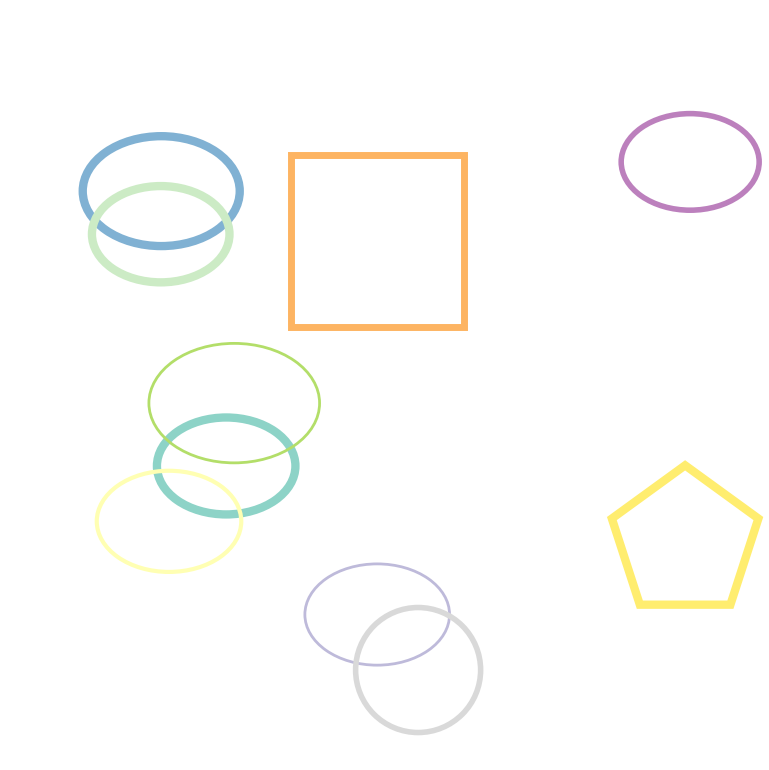[{"shape": "oval", "thickness": 3, "radius": 0.45, "center": [0.294, 0.395]}, {"shape": "oval", "thickness": 1.5, "radius": 0.47, "center": [0.22, 0.323]}, {"shape": "oval", "thickness": 1, "radius": 0.47, "center": [0.49, 0.202]}, {"shape": "oval", "thickness": 3, "radius": 0.51, "center": [0.209, 0.752]}, {"shape": "square", "thickness": 2.5, "radius": 0.56, "center": [0.49, 0.687]}, {"shape": "oval", "thickness": 1, "radius": 0.55, "center": [0.304, 0.476]}, {"shape": "circle", "thickness": 2, "radius": 0.41, "center": [0.543, 0.13]}, {"shape": "oval", "thickness": 2, "radius": 0.45, "center": [0.896, 0.79]}, {"shape": "oval", "thickness": 3, "radius": 0.45, "center": [0.209, 0.696]}, {"shape": "pentagon", "thickness": 3, "radius": 0.5, "center": [0.89, 0.296]}]